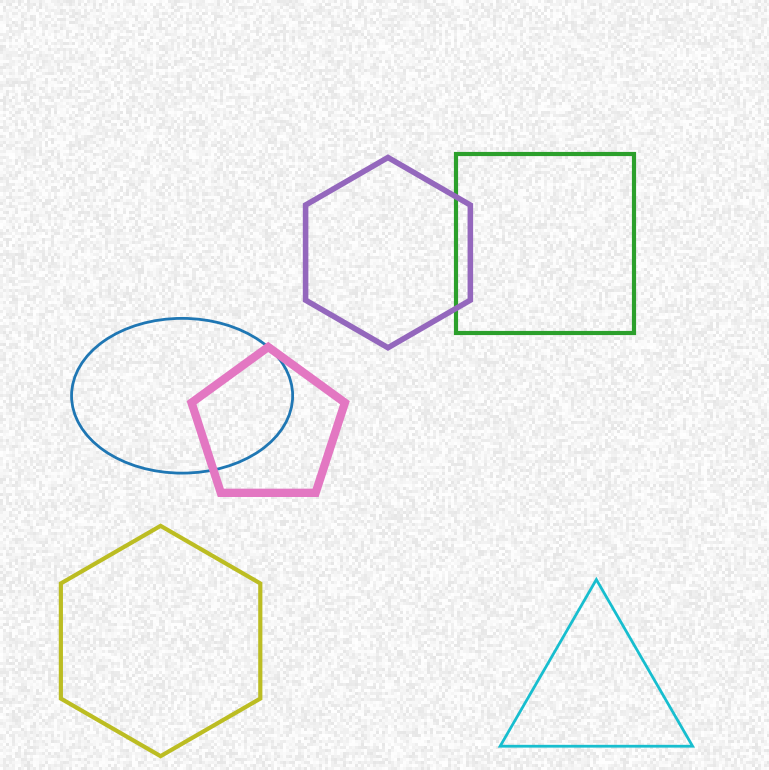[{"shape": "oval", "thickness": 1, "radius": 0.72, "center": [0.236, 0.486]}, {"shape": "square", "thickness": 1.5, "radius": 0.58, "center": [0.708, 0.684]}, {"shape": "hexagon", "thickness": 2, "radius": 0.62, "center": [0.504, 0.672]}, {"shape": "pentagon", "thickness": 3, "radius": 0.52, "center": [0.348, 0.445]}, {"shape": "hexagon", "thickness": 1.5, "radius": 0.75, "center": [0.209, 0.168]}, {"shape": "triangle", "thickness": 1, "radius": 0.72, "center": [0.774, 0.103]}]